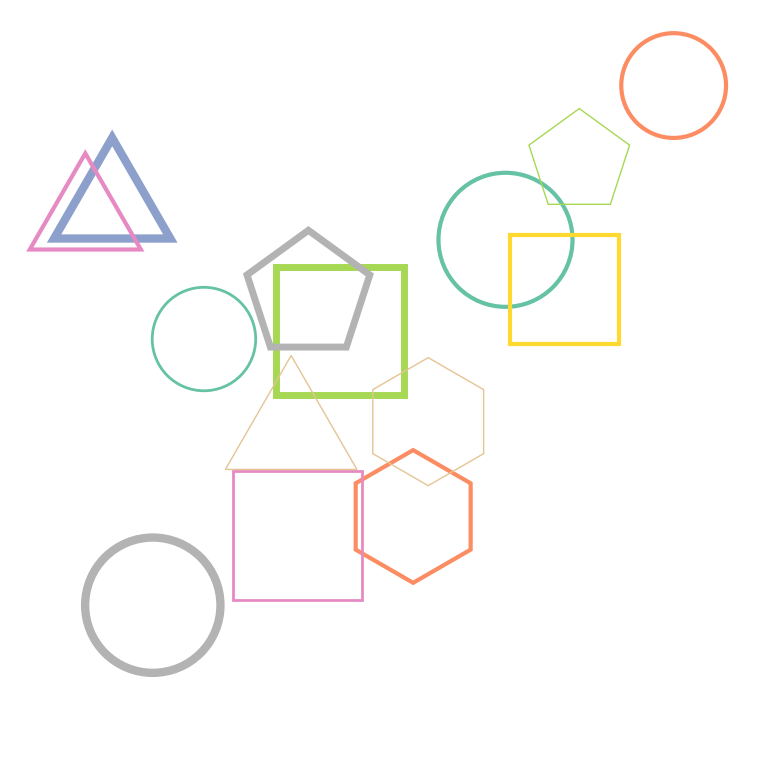[{"shape": "circle", "thickness": 1.5, "radius": 0.44, "center": [0.656, 0.689]}, {"shape": "circle", "thickness": 1, "radius": 0.34, "center": [0.265, 0.56]}, {"shape": "hexagon", "thickness": 1.5, "radius": 0.43, "center": [0.537, 0.329]}, {"shape": "circle", "thickness": 1.5, "radius": 0.34, "center": [0.875, 0.889]}, {"shape": "triangle", "thickness": 3, "radius": 0.44, "center": [0.146, 0.734]}, {"shape": "triangle", "thickness": 1.5, "radius": 0.42, "center": [0.111, 0.718]}, {"shape": "square", "thickness": 1, "radius": 0.42, "center": [0.386, 0.304]}, {"shape": "square", "thickness": 2.5, "radius": 0.42, "center": [0.442, 0.57]}, {"shape": "pentagon", "thickness": 0.5, "radius": 0.34, "center": [0.752, 0.79]}, {"shape": "square", "thickness": 1.5, "radius": 0.35, "center": [0.733, 0.624]}, {"shape": "triangle", "thickness": 0.5, "radius": 0.49, "center": [0.378, 0.44]}, {"shape": "hexagon", "thickness": 0.5, "radius": 0.42, "center": [0.556, 0.452]}, {"shape": "circle", "thickness": 3, "radius": 0.44, "center": [0.198, 0.214]}, {"shape": "pentagon", "thickness": 2.5, "radius": 0.42, "center": [0.401, 0.617]}]